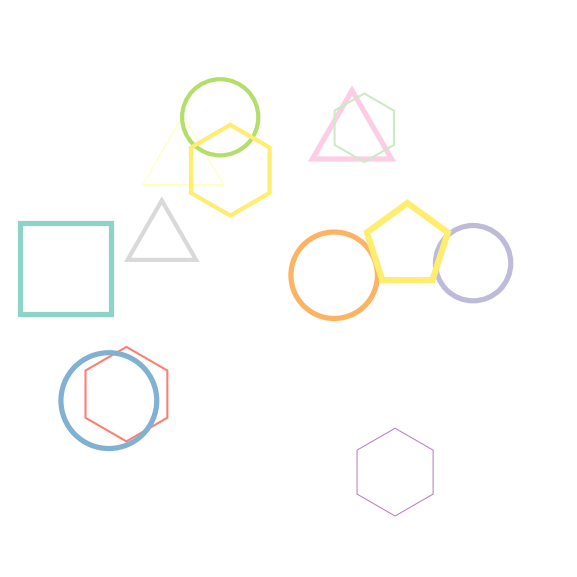[{"shape": "square", "thickness": 2.5, "radius": 0.39, "center": [0.113, 0.533]}, {"shape": "triangle", "thickness": 0.5, "radius": 0.4, "center": [0.317, 0.72]}, {"shape": "circle", "thickness": 2.5, "radius": 0.33, "center": [0.819, 0.543]}, {"shape": "hexagon", "thickness": 1, "radius": 0.41, "center": [0.219, 0.317]}, {"shape": "circle", "thickness": 2.5, "radius": 0.41, "center": [0.188, 0.305]}, {"shape": "circle", "thickness": 2.5, "radius": 0.37, "center": [0.579, 0.523]}, {"shape": "circle", "thickness": 2, "radius": 0.33, "center": [0.381, 0.796]}, {"shape": "triangle", "thickness": 2.5, "radius": 0.4, "center": [0.61, 0.763]}, {"shape": "triangle", "thickness": 2, "radius": 0.34, "center": [0.28, 0.583]}, {"shape": "hexagon", "thickness": 0.5, "radius": 0.38, "center": [0.684, 0.182]}, {"shape": "hexagon", "thickness": 1, "radius": 0.3, "center": [0.631, 0.778]}, {"shape": "hexagon", "thickness": 2, "radius": 0.39, "center": [0.399, 0.704]}, {"shape": "pentagon", "thickness": 3, "radius": 0.37, "center": [0.705, 0.574]}]